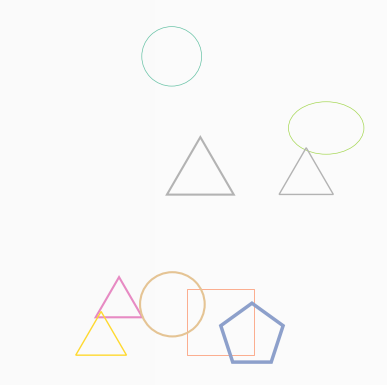[{"shape": "circle", "thickness": 0.5, "radius": 0.39, "center": [0.443, 0.854]}, {"shape": "square", "thickness": 0.5, "radius": 0.43, "center": [0.569, 0.163]}, {"shape": "pentagon", "thickness": 2.5, "radius": 0.42, "center": [0.65, 0.128]}, {"shape": "triangle", "thickness": 1.5, "radius": 0.35, "center": [0.307, 0.211]}, {"shape": "oval", "thickness": 0.5, "radius": 0.49, "center": [0.842, 0.668]}, {"shape": "triangle", "thickness": 1, "radius": 0.38, "center": [0.261, 0.115]}, {"shape": "circle", "thickness": 1.5, "radius": 0.42, "center": [0.445, 0.21]}, {"shape": "triangle", "thickness": 1, "radius": 0.4, "center": [0.79, 0.535]}, {"shape": "triangle", "thickness": 1.5, "radius": 0.5, "center": [0.517, 0.544]}]